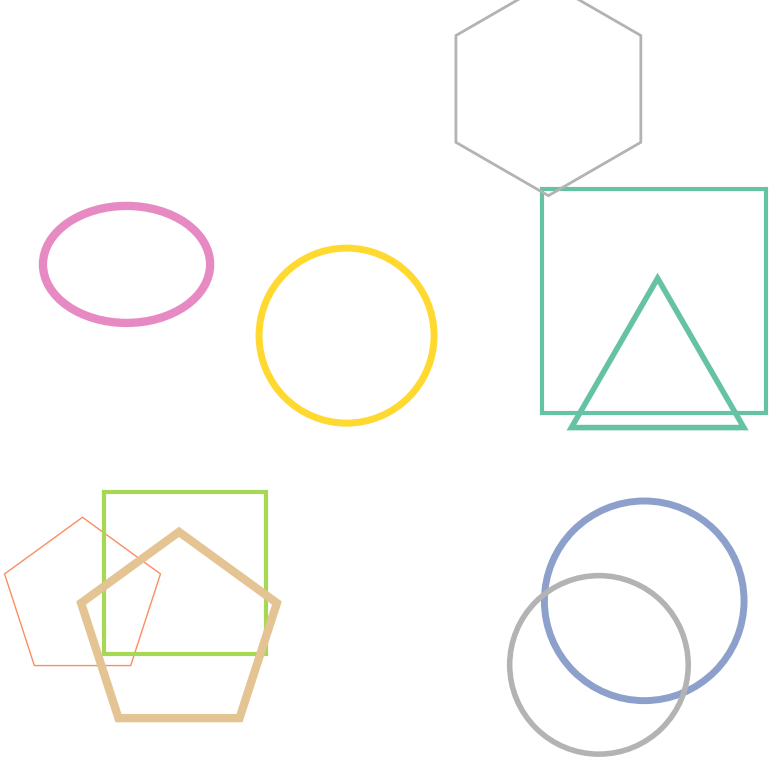[{"shape": "triangle", "thickness": 2, "radius": 0.65, "center": [0.854, 0.509]}, {"shape": "square", "thickness": 1.5, "radius": 0.73, "center": [0.849, 0.609]}, {"shape": "pentagon", "thickness": 0.5, "radius": 0.53, "center": [0.107, 0.222]}, {"shape": "circle", "thickness": 2.5, "radius": 0.65, "center": [0.837, 0.22]}, {"shape": "oval", "thickness": 3, "radius": 0.54, "center": [0.164, 0.657]}, {"shape": "square", "thickness": 1.5, "radius": 0.53, "center": [0.241, 0.256]}, {"shape": "circle", "thickness": 2.5, "radius": 0.57, "center": [0.45, 0.564]}, {"shape": "pentagon", "thickness": 3, "radius": 0.67, "center": [0.232, 0.176]}, {"shape": "circle", "thickness": 2, "radius": 0.58, "center": [0.778, 0.137]}, {"shape": "hexagon", "thickness": 1, "radius": 0.69, "center": [0.712, 0.885]}]